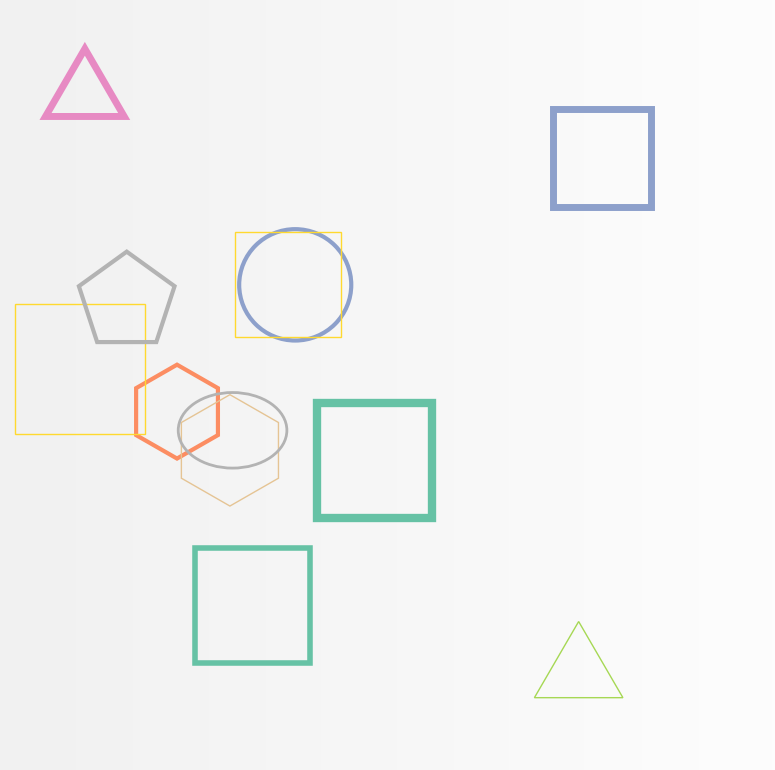[{"shape": "square", "thickness": 2, "radius": 0.37, "center": [0.326, 0.214]}, {"shape": "square", "thickness": 3, "radius": 0.37, "center": [0.483, 0.402]}, {"shape": "hexagon", "thickness": 1.5, "radius": 0.3, "center": [0.228, 0.465]}, {"shape": "square", "thickness": 2.5, "radius": 0.32, "center": [0.777, 0.795]}, {"shape": "circle", "thickness": 1.5, "radius": 0.36, "center": [0.381, 0.63]}, {"shape": "triangle", "thickness": 2.5, "radius": 0.29, "center": [0.109, 0.878]}, {"shape": "triangle", "thickness": 0.5, "radius": 0.33, "center": [0.747, 0.127]}, {"shape": "square", "thickness": 0.5, "radius": 0.34, "center": [0.372, 0.631]}, {"shape": "square", "thickness": 0.5, "radius": 0.42, "center": [0.103, 0.521]}, {"shape": "hexagon", "thickness": 0.5, "radius": 0.36, "center": [0.297, 0.415]}, {"shape": "pentagon", "thickness": 1.5, "radius": 0.32, "center": [0.164, 0.608]}, {"shape": "oval", "thickness": 1, "radius": 0.35, "center": [0.3, 0.441]}]